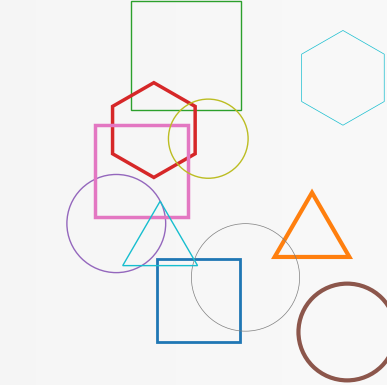[{"shape": "square", "thickness": 2, "radius": 0.54, "center": [0.512, 0.219]}, {"shape": "triangle", "thickness": 3, "radius": 0.56, "center": [0.805, 0.388]}, {"shape": "square", "thickness": 1, "radius": 0.7, "center": [0.48, 0.857]}, {"shape": "hexagon", "thickness": 2.5, "radius": 0.62, "center": [0.397, 0.662]}, {"shape": "circle", "thickness": 1, "radius": 0.64, "center": [0.3, 0.419]}, {"shape": "circle", "thickness": 3, "radius": 0.63, "center": [0.896, 0.138]}, {"shape": "square", "thickness": 2.5, "radius": 0.6, "center": [0.365, 0.556]}, {"shape": "circle", "thickness": 0.5, "radius": 0.7, "center": [0.634, 0.279]}, {"shape": "circle", "thickness": 1, "radius": 0.51, "center": [0.537, 0.64]}, {"shape": "hexagon", "thickness": 0.5, "radius": 0.62, "center": [0.885, 0.798]}, {"shape": "triangle", "thickness": 1, "radius": 0.56, "center": [0.413, 0.366]}]